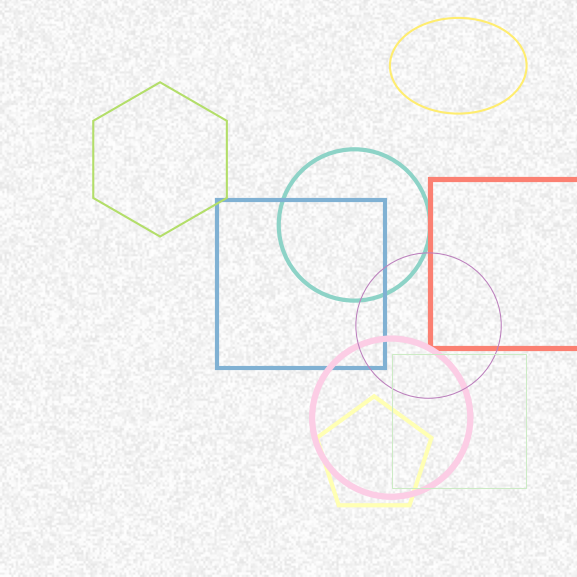[{"shape": "circle", "thickness": 2, "radius": 0.66, "center": [0.614, 0.61]}, {"shape": "pentagon", "thickness": 2, "radius": 0.52, "center": [0.648, 0.209]}, {"shape": "square", "thickness": 2.5, "radius": 0.73, "center": [0.892, 0.543]}, {"shape": "square", "thickness": 2, "radius": 0.73, "center": [0.522, 0.507]}, {"shape": "hexagon", "thickness": 1, "radius": 0.67, "center": [0.277, 0.723]}, {"shape": "circle", "thickness": 3, "radius": 0.68, "center": [0.677, 0.276]}, {"shape": "circle", "thickness": 0.5, "radius": 0.63, "center": [0.742, 0.435]}, {"shape": "square", "thickness": 0.5, "radius": 0.58, "center": [0.794, 0.27]}, {"shape": "oval", "thickness": 1, "radius": 0.59, "center": [0.794, 0.885]}]